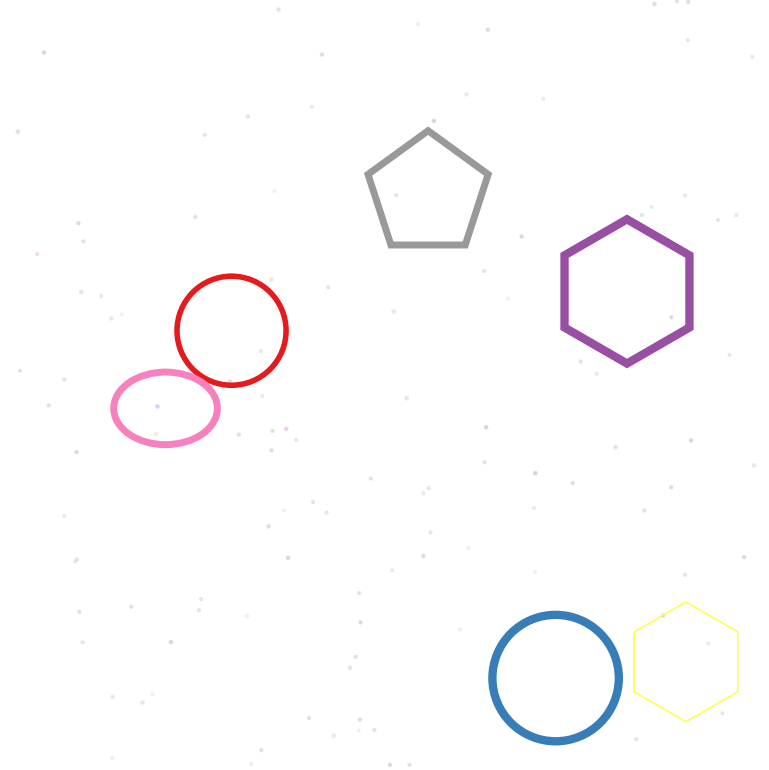[{"shape": "circle", "thickness": 2, "radius": 0.35, "center": [0.301, 0.57]}, {"shape": "circle", "thickness": 3, "radius": 0.41, "center": [0.722, 0.119]}, {"shape": "hexagon", "thickness": 3, "radius": 0.47, "center": [0.814, 0.622]}, {"shape": "hexagon", "thickness": 0.5, "radius": 0.39, "center": [0.891, 0.14]}, {"shape": "oval", "thickness": 2.5, "radius": 0.34, "center": [0.215, 0.47]}, {"shape": "pentagon", "thickness": 2.5, "radius": 0.41, "center": [0.556, 0.748]}]